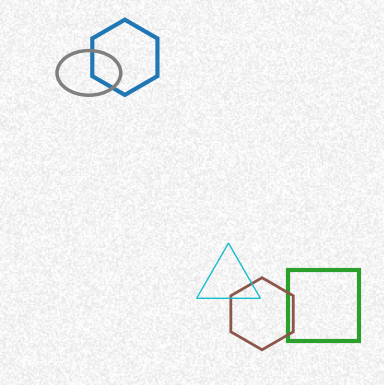[{"shape": "hexagon", "thickness": 3, "radius": 0.49, "center": [0.324, 0.851]}, {"shape": "square", "thickness": 3, "radius": 0.46, "center": [0.84, 0.206]}, {"shape": "hexagon", "thickness": 2, "radius": 0.47, "center": [0.681, 0.185]}, {"shape": "oval", "thickness": 2.5, "radius": 0.41, "center": [0.231, 0.811]}, {"shape": "triangle", "thickness": 1, "radius": 0.48, "center": [0.594, 0.273]}]